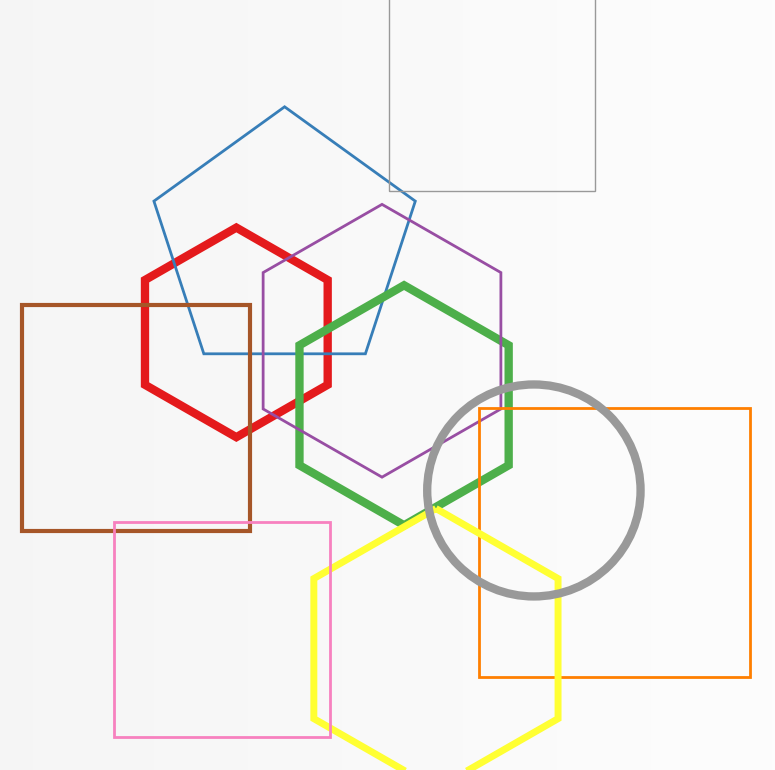[{"shape": "hexagon", "thickness": 3, "radius": 0.68, "center": [0.305, 0.568]}, {"shape": "pentagon", "thickness": 1, "radius": 0.89, "center": [0.367, 0.684]}, {"shape": "hexagon", "thickness": 3, "radius": 0.78, "center": [0.521, 0.474]}, {"shape": "hexagon", "thickness": 1, "radius": 0.89, "center": [0.493, 0.557]}, {"shape": "square", "thickness": 1, "radius": 0.87, "center": [0.793, 0.295]}, {"shape": "hexagon", "thickness": 2.5, "radius": 0.91, "center": [0.563, 0.158]}, {"shape": "square", "thickness": 1.5, "radius": 0.73, "center": [0.176, 0.457]}, {"shape": "square", "thickness": 1, "radius": 0.7, "center": [0.287, 0.182]}, {"shape": "square", "thickness": 0.5, "radius": 0.67, "center": [0.635, 0.886]}, {"shape": "circle", "thickness": 3, "radius": 0.69, "center": [0.689, 0.363]}]